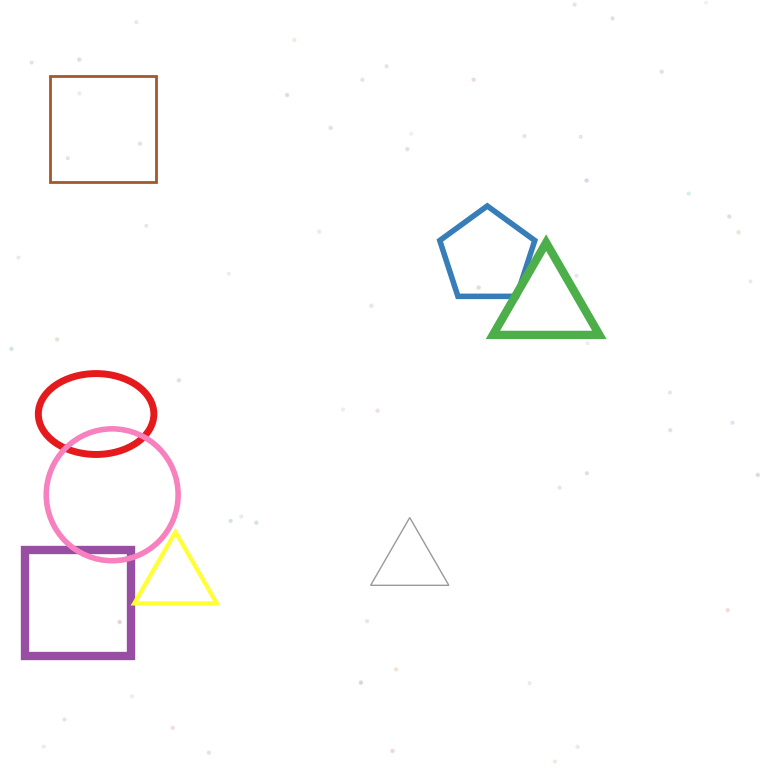[{"shape": "oval", "thickness": 2.5, "radius": 0.38, "center": [0.125, 0.462]}, {"shape": "pentagon", "thickness": 2, "radius": 0.32, "center": [0.633, 0.668]}, {"shape": "triangle", "thickness": 3, "radius": 0.4, "center": [0.709, 0.605]}, {"shape": "square", "thickness": 3, "radius": 0.35, "center": [0.102, 0.217]}, {"shape": "triangle", "thickness": 1.5, "radius": 0.31, "center": [0.228, 0.247]}, {"shape": "square", "thickness": 1, "radius": 0.34, "center": [0.134, 0.833]}, {"shape": "circle", "thickness": 2, "radius": 0.43, "center": [0.146, 0.357]}, {"shape": "triangle", "thickness": 0.5, "radius": 0.29, "center": [0.532, 0.269]}]